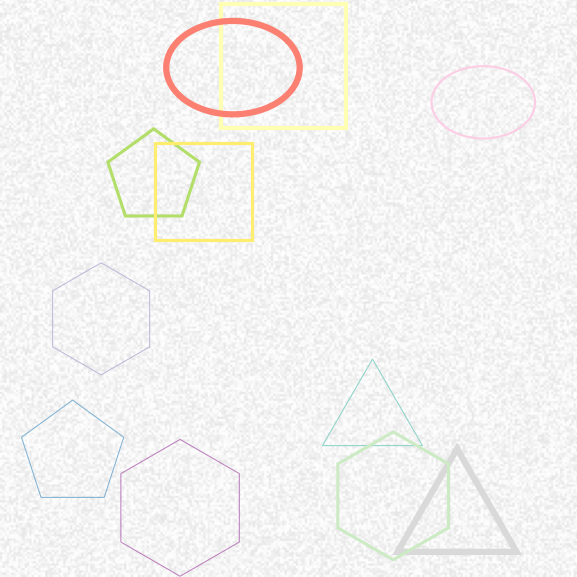[{"shape": "triangle", "thickness": 0.5, "radius": 0.5, "center": [0.645, 0.277]}, {"shape": "square", "thickness": 2, "radius": 0.54, "center": [0.491, 0.885]}, {"shape": "hexagon", "thickness": 0.5, "radius": 0.48, "center": [0.175, 0.447]}, {"shape": "oval", "thickness": 3, "radius": 0.58, "center": [0.403, 0.882]}, {"shape": "pentagon", "thickness": 0.5, "radius": 0.47, "center": [0.126, 0.213]}, {"shape": "pentagon", "thickness": 1.5, "radius": 0.42, "center": [0.266, 0.693]}, {"shape": "oval", "thickness": 1, "radius": 0.45, "center": [0.837, 0.822]}, {"shape": "triangle", "thickness": 3, "radius": 0.59, "center": [0.791, 0.103]}, {"shape": "hexagon", "thickness": 0.5, "radius": 0.59, "center": [0.312, 0.12]}, {"shape": "hexagon", "thickness": 1.5, "radius": 0.55, "center": [0.681, 0.141]}, {"shape": "square", "thickness": 1.5, "radius": 0.42, "center": [0.353, 0.667]}]